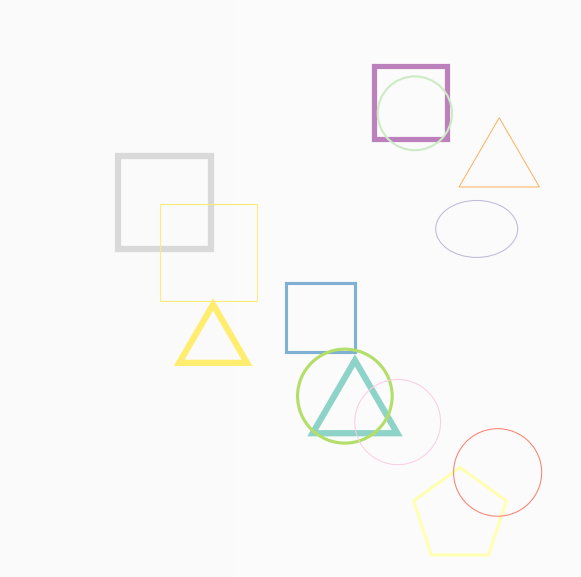[{"shape": "triangle", "thickness": 3, "radius": 0.42, "center": [0.611, 0.291]}, {"shape": "pentagon", "thickness": 1.5, "radius": 0.42, "center": [0.791, 0.106]}, {"shape": "oval", "thickness": 0.5, "radius": 0.35, "center": [0.82, 0.603]}, {"shape": "circle", "thickness": 0.5, "radius": 0.38, "center": [0.856, 0.181]}, {"shape": "square", "thickness": 1.5, "radius": 0.3, "center": [0.551, 0.449]}, {"shape": "triangle", "thickness": 0.5, "radius": 0.4, "center": [0.859, 0.715]}, {"shape": "circle", "thickness": 1.5, "radius": 0.41, "center": [0.593, 0.313]}, {"shape": "circle", "thickness": 0.5, "radius": 0.37, "center": [0.684, 0.268]}, {"shape": "square", "thickness": 3, "radius": 0.4, "center": [0.283, 0.649]}, {"shape": "square", "thickness": 2.5, "radius": 0.32, "center": [0.706, 0.821]}, {"shape": "circle", "thickness": 1, "radius": 0.32, "center": [0.714, 0.803]}, {"shape": "triangle", "thickness": 3, "radius": 0.34, "center": [0.367, 0.405]}, {"shape": "square", "thickness": 0.5, "radius": 0.42, "center": [0.358, 0.562]}]